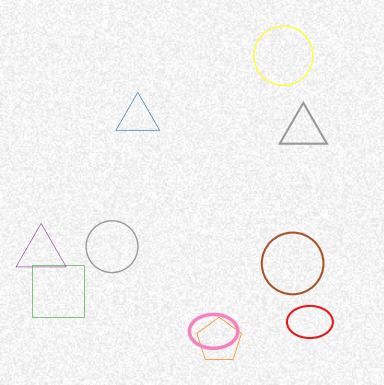[{"shape": "oval", "thickness": 1.5, "radius": 0.3, "center": [0.805, 0.164]}, {"shape": "triangle", "thickness": 0.5, "radius": 0.33, "center": [0.358, 0.694]}, {"shape": "square", "thickness": 0.5, "radius": 0.34, "center": [0.15, 0.244]}, {"shape": "triangle", "thickness": 0.5, "radius": 0.38, "center": [0.107, 0.344]}, {"shape": "pentagon", "thickness": 0.5, "radius": 0.31, "center": [0.569, 0.115]}, {"shape": "circle", "thickness": 1, "radius": 0.38, "center": [0.736, 0.855]}, {"shape": "circle", "thickness": 1.5, "radius": 0.4, "center": [0.76, 0.316]}, {"shape": "oval", "thickness": 2.5, "radius": 0.31, "center": [0.555, 0.139]}, {"shape": "triangle", "thickness": 1.5, "radius": 0.35, "center": [0.788, 0.662]}, {"shape": "circle", "thickness": 1, "radius": 0.34, "center": [0.291, 0.359]}]